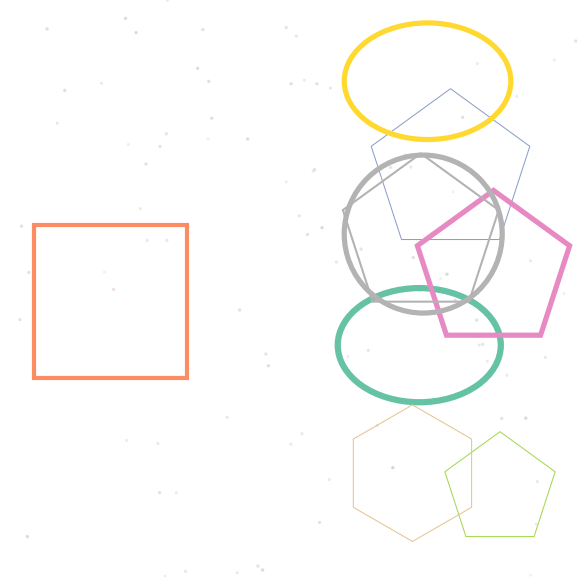[{"shape": "oval", "thickness": 3, "radius": 0.71, "center": [0.726, 0.401]}, {"shape": "square", "thickness": 2, "radius": 0.66, "center": [0.191, 0.477]}, {"shape": "pentagon", "thickness": 0.5, "radius": 0.72, "center": [0.78, 0.701]}, {"shape": "pentagon", "thickness": 2.5, "radius": 0.69, "center": [0.855, 0.531]}, {"shape": "pentagon", "thickness": 0.5, "radius": 0.5, "center": [0.866, 0.151]}, {"shape": "oval", "thickness": 2.5, "radius": 0.72, "center": [0.74, 0.858]}, {"shape": "hexagon", "thickness": 0.5, "radius": 0.59, "center": [0.714, 0.18]}, {"shape": "pentagon", "thickness": 1, "radius": 0.71, "center": [0.729, 0.592]}, {"shape": "circle", "thickness": 2.5, "radius": 0.68, "center": [0.733, 0.594]}]